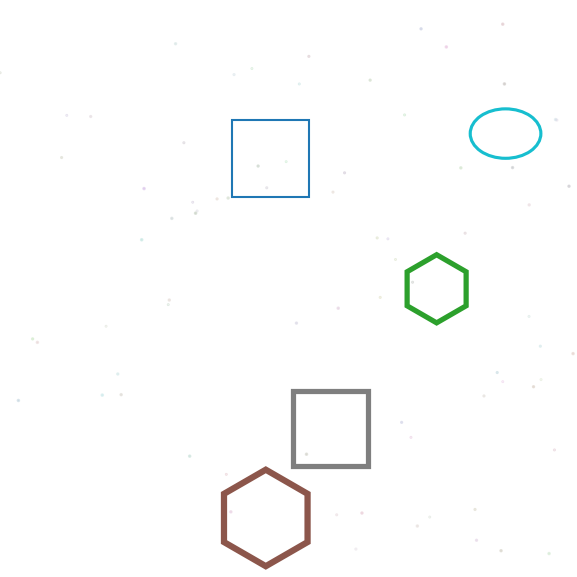[{"shape": "square", "thickness": 1, "radius": 0.34, "center": [0.468, 0.725]}, {"shape": "hexagon", "thickness": 2.5, "radius": 0.29, "center": [0.756, 0.499]}, {"shape": "hexagon", "thickness": 3, "radius": 0.42, "center": [0.46, 0.102]}, {"shape": "square", "thickness": 2.5, "radius": 0.32, "center": [0.572, 0.257]}, {"shape": "oval", "thickness": 1.5, "radius": 0.31, "center": [0.875, 0.768]}]